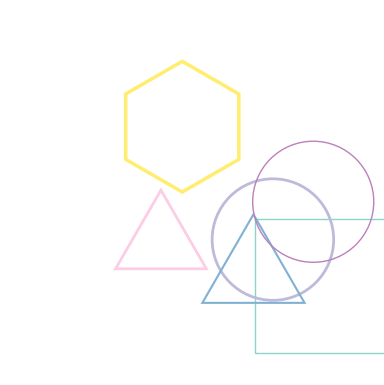[{"shape": "square", "thickness": 1, "radius": 0.87, "center": [0.837, 0.257]}, {"shape": "circle", "thickness": 2, "radius": 0.79, "center": [0.709, 0.378]}, {"shape": "triangle", "thickness": 1.5, "radius": 0.77, "center": [0.658, 0.29]}, {"shape": "triangle", "thickness": 2, "radius": 0.68, "center": [0.418, 0.37]}, {"shape": "circle", "thickness": 1, "radius": 0.79, "center": [0.814, 0.476]}, {"shape": "hexagon", "thickness": 2.5, "radius": 0.85, "center": [0.473, 0.671]}]